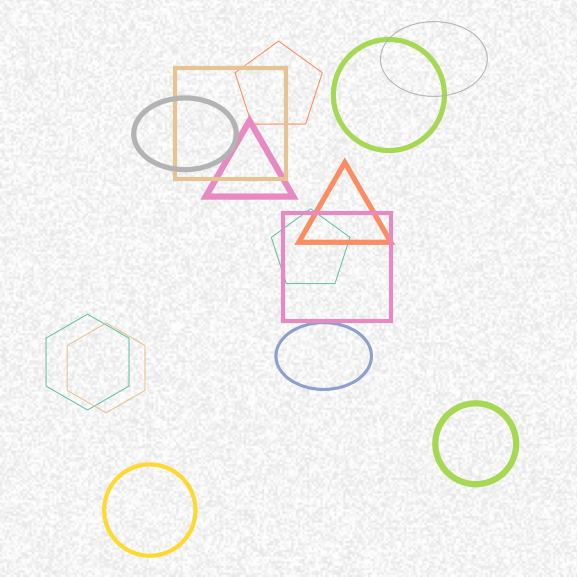[{"shape": "pentagon", "thickness": 0.5, "radius": 0.36, "center": [0.538, 0.566]}, {"shape": "hexagon", "thickness": 0.5, "radius": 0.41, "center": [0.152, 0.372]}, {"shape": "triangle", "thickness": 2.5, "radius": 0.46, "center": [0.597, 0.626]}, {"shape": "pentagon", "thickness": 0.5, "radius": 0.4, "center": [0.483, 0.849]}, {"shape": "oval", "thickness": 1.5, "radius": 0.41, "center": [0.561, 0.383]}, {"shape": "square", "thickness": 2, "radius": 0.47, "center": [0.583, 0.537]}, {"shape": "triangle", "thickness": 3, "radius": 0.44, "center": [0.432, 0.703]}, {"shape": "circle", "thickness": 3, "radius": 0.35, "center": [0.824, 0.231]}, {"shape": "circle", "thickness": 2.5, "radius": 0.48, "center": [0.673, 0.835]}, {"shape": "circle", "thickness": 2, "radius": 0.4, "center": [0.259, 0.116]}, {"shape": "square", "thickness": 2, "radius": 0.48, "center": [0.399, 0.785]}, {"shape": "hexagon", "thickness": 0.5, "radius": 0.39, "center": [0.184, 0.362]}, {"shape": "oval", "thickness": 0.5, "radius": 0.46, "center": [0.751, 0.897]}, {"shape": "oval", "thickness": 2.5, "radius": 0.44, "center": [0.32, 0.767]}]